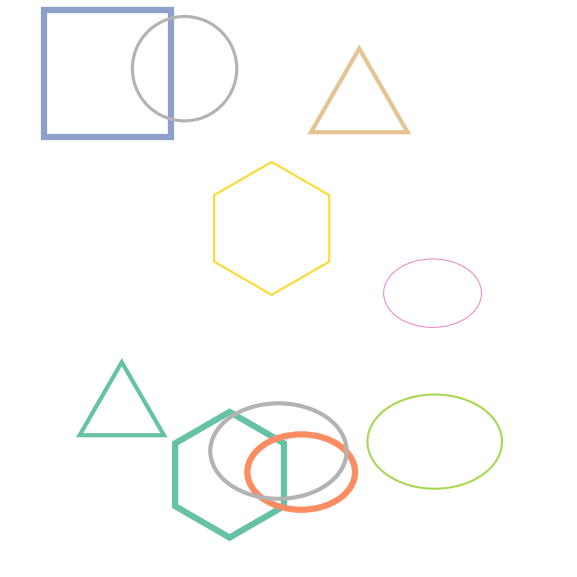[{"shape": "hexagon", "thickness": 3, "radius": 0.54, "center": [0.397, 0.177]}, {"shape": "triangle", "thickness": 2, "radius": 0.42, "center": [0.211, 0.288]}, {"shape": "oval", "thickness": 3, "radius": 0.47, "center": [0.522, 0.182]}, {"shape": "square", "thickness": 3, "radius": 0.55, "center": [0.186, 0.872]}, {"shape": "oval", "thickness": 0.5, "radius": 0.42, "center": [0.749, 0.491]}, {"shape": "oval", "thickness": 1, "radius": 0.58, "center": [0.753, 0.234]}, {"shape": "hexagon", "thickness": 1, "radius": 0.58, "center": [0.47, 0.604]}, {"shape": "triangle", "thickness": 2, "radius": 0.48, "center": [0.622, 0.819]}, {"shape": "oval", "thickness": 2, "radius": 0.59, "center": [0.482, 0.218]}, {"shape": "circle", "thickness": 1.5, "radius": 0.45, "center": [0.32, 0.88]}]